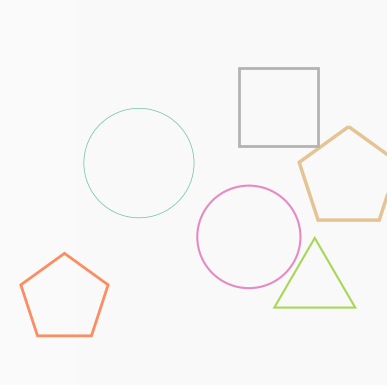[{"shape": "circle", "thickness": 0.5, "radius": 0.71, "center": [0.359, 0.576]}, {"shape": "pentagon", "thickness": 2, "radius": 0.59, "center": [0.166, 0.224]}, {"shape": "circle", "thickness": 1.5, "radius": 0.67, "center": [0.642, 0.385]}, {"shape": "triangle", "thickness": 1.5, "radius": 0.6, "center": [0.812, 0.261]}, {"shape": "pentagon", "thickness": 2.5, "radius": 0.67, "center": [0.9, 0.537]}, {"shape": "square", "thickness": 2, "radius": 0.51, "center": [0.719, 0.721]}]